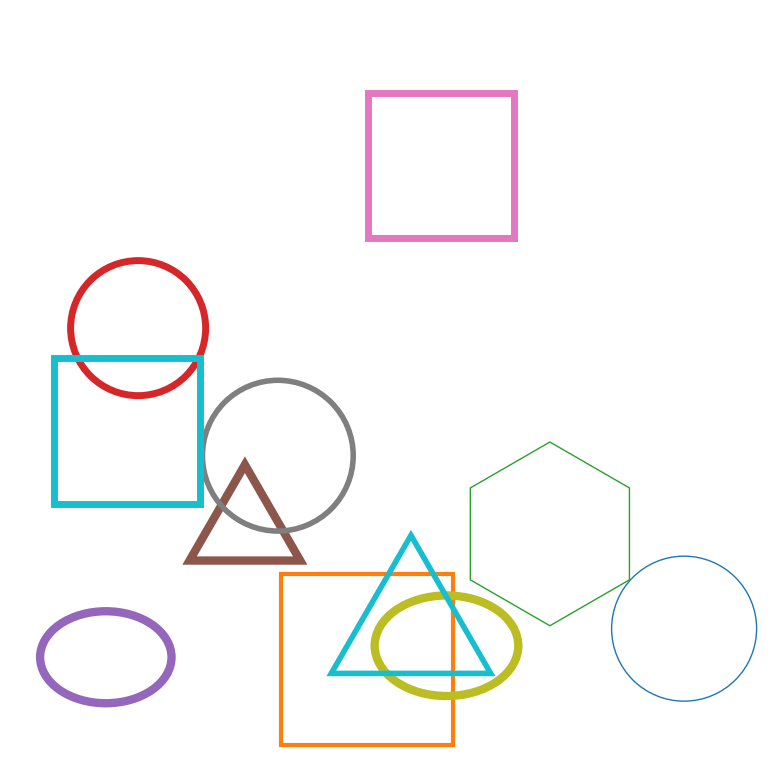[{"shape": "circle", "thickness": 0.5, "radius": 0.47, "center": [0.888, 0.184]}, {"shape": "square", "thickness": 1.5, "radius": 0.56, "center": [0.477, 0.144]}, {"shape": "hexagon", "thickness": 0.5, "radius": 0.6, "center": [0.714, 0.307]}, {"shape": "circle", "thickness": 2.5, "radius": 0.44, "center": [0.179, 0.574]}, {"shape": "oval", "thickness": 3, "radius": 0.43, "center": [0.137, 0.146]}, {"shape": "triangle", "thickness": 3, "radius": 0.41, "center": [0.318, 0.313]}, {"shape": "square", "thickness": 2.5, "radius": 0.47, "center": [0.573, 0.785]}, {"shape": "circle", "thickness": 2, "radius": 0.49, "center": [0.361, 0.408]}, {"shape": "oval", "thickness": 3, "radius": 0.47, "center": [0.58, 0.161]}, {"shape": "square", "thickness": 2.5, "radius": 0.48, "center": [0.165, 0.44]}, {"shape": "triangle", "thickness": 2, "radius": 0.6, "center": [0.534, 0.185]}]